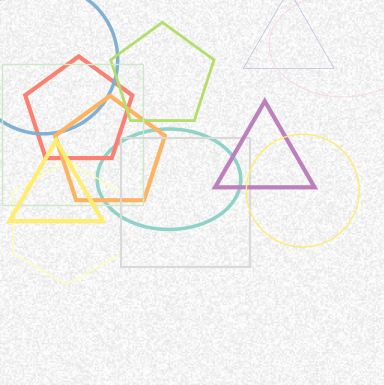[{"shape": "oval", "thickness": 2.5, "radius": 0.93, "center": [0.439, 0.534]}, {"shape": "hexagon", "thickness": 1, "radius": 0.8, "center": [0.174, 0.421]}, {"shape": "triangle", "thickness": 0.5, "radius": 0.68, "center": [0.75, 0.89]}, {"shape": "pentagon", "thickness": 3, "radius": 0.73, "center": [0.205, 0.708]}, {"shape": "circle", "thickness": 2.5, "radius": 0.97, "center": [0.112, 0.846]}, {"shape": "pentagon", "thickness": 3, "radius": 0.75, "center": [0.286, 0.601]}, {"shape": "pentagon", "thickness": 2, "radius": 0.71, "center": [0.422, 0.801]}, {"shape": "oval", "thickness": 0.5, "radius": 0.96, "center": [0.892, 0.883]}, {"shape": "square", "thickness": 1.5, "radius": 0.84, "center": [0.481, 0.473]}, {"shape": "triangle", "thickness": 3, "radius": 0.75, "center": [0.688, 0.588]}, {"shape": "square", "thickness": 1, "radius": 0.91, "center": [0.188, 0.651]}, {"shape": "triangle", "thickness": 3, "radius": 0.7, "center": [0.146, 0.496]}, {"shape": "circle", "thickness": 1, "radius": 0.73, "center": [0.786, 0.505]}]